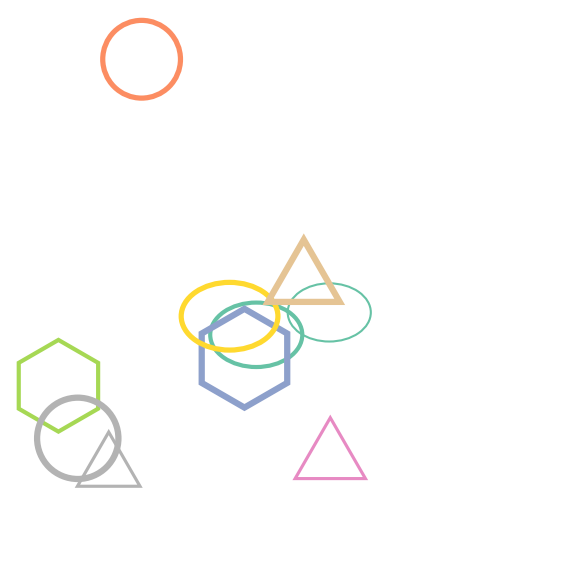[{"shape": "oval", "thickness": 2, "radius": 0.4, "center": [0.444, 0.419]}, {"shape": "oval", "thickness": 1, "radius": 0.36, "center": [0.57, 0.458]}, {"shape": "circle", "thickness": 2.5, "radius": 0.34, "center": [0.245, 0.897]}, {"shape": "hexagon", "thickness": 3, "radius": 0.43, "center": [0.423, 0.379]}, {"shape": "triangle", "thickness": 1.5, "radius": 0.35, "center": [0.572, 0.206]}, {"shape": "hexagon", "thickness": 2, "radius": 0.4, "center": [0.101, 0.331]}, {"shape": "oval", "thickness": 2.5, "radius": 0.42, "center": [0.398, 0.452]}, {"shape": "triangle", "thickness": 3, "radius": 0.36, "center": [0.526, 0.512]}, {"shape": "triangle", "thickness": 1.5, "radius": 0.31, "center": [0.188, 0.188]}, {"shape": "circle", "thickness": 3, "radius": 0.35, "center": [0.135, 0.24]}]